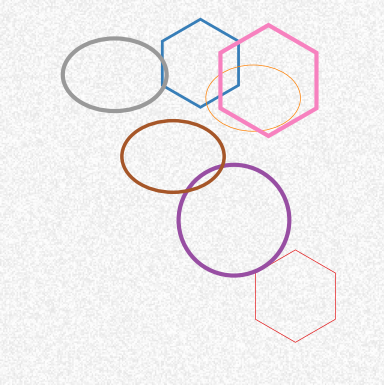[{"shape": "hexagon", "thickness": 0.5, "radius": 0.6, "center": [0.767, 0.231]}, {"shape": "hexagon", "thickness": 2, "radius": 0.57, "center": [0.521, 0.836]}, {"shape": "circle", "thickness": 3, "radius": 0.72, "center": [0.608, 0.428]}, {"shape": "oval", "thickness": 0.5, "radius": 0.61, "center": [0.658, 0.745]}, {"shape": "oval", "thickness": 2.5, "radius": 0.66, "center": [0.449, 0.594]}, {"shape": "hexagon", "thickness": 3, "radius": 0.72, "center": [0.697, 0.791]}, {"shape": "oval", "thickness": 3, "radius": 0.67, "center": [0.298, 0.806]}]